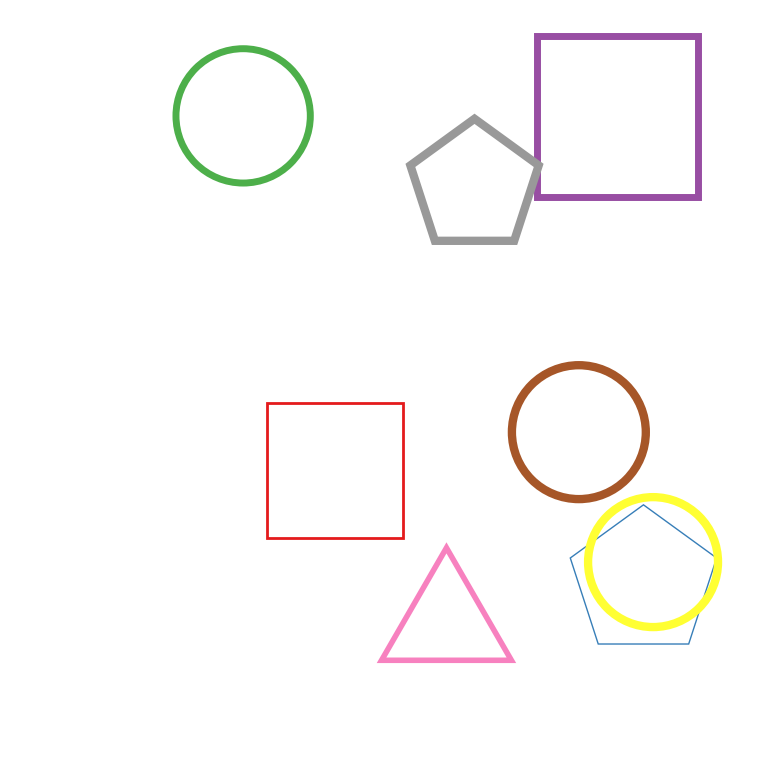[{"shape": "square", "thickness": 1, "radius": 0.44, "center": [0.435, 0.389]}, {"shape": "pentagon", "thickness": 0.5, "radius": 0.5, "center": [0.836, 0.244]}, {"shape": "circle", "thickness": 2.5, "radius": 0.44, "center": [0.316, 0.85]}, {"shape": "square", "thickness": 2.5, "radius": 0.52, "center": [0.802, 0.848]}, {"shape": "circle", "thickness": 3, "radius": 0.42, "center": [0.848, 0.27]}, {"shape": "circle", "thickness": 3, "radius": 0.43, "center": [0.752, 0.439]}, {"shape": "triangle", "thickness": 2, "radius": 0.49, "center": [0.58, 0.191]}, {"shape": "pentagon", "thickness": 3, "radius": 0.44, "center": [0.616, 0.758]}]